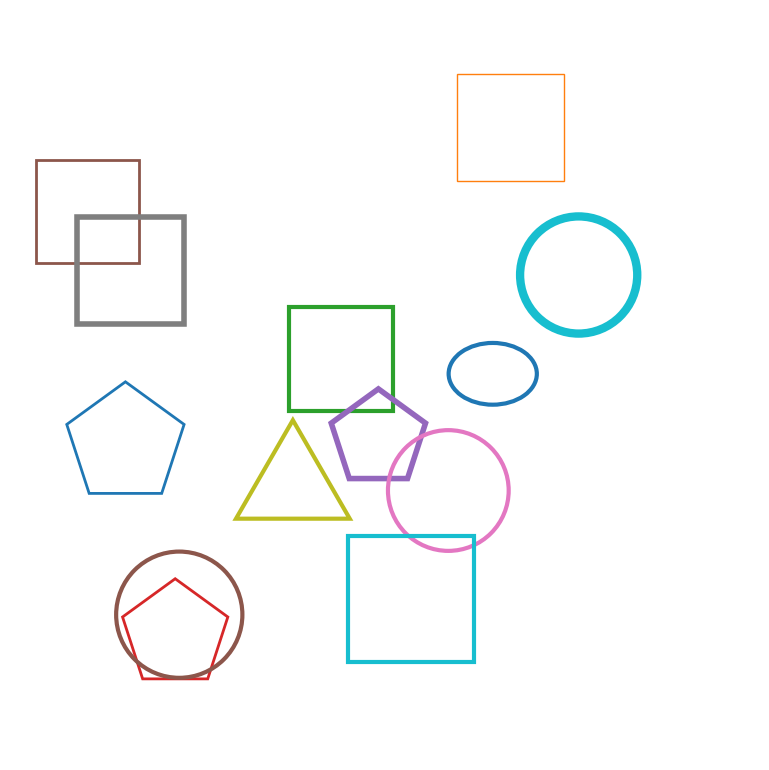[{"shape": "pentagon", "thickness": 1, "radius": 0.4, "center": [0.163, 0.424]}, {"shape": "oval", "thickness": 1.5, "radius": 0.29, "center": [0.64, 0.515]}, {"shape": "square", "thickness": 0.5, "radius": 0.35, "center": [0.663, 0.834]}, {"shape": "square", "thickness": 1.5, "radius": 0.34, "center": [0.443, 0.534]}, {"shape": "pentagon", "thickness": 1, "radius": 0.36, "center": [0.228, 0.177]}, {"shape": "pentagon", "thickness": 2, "radius": 0.32, "center": [0.491, 0.431]}, {"shape": "circle", "thickness": 1.5, "radius": 0.41, "center": [0.233, 0.202]}, {"shape": "square", "thickness": 1, "radius": 0.34, "center": [0.114, 0.725]}, {"shape": "circle", "thickness": 1.5, "radius": 0.39, "center": [0.582, 0.363]}, {"shape": "square", "thickness": 2, "radius": 0.35, "center": [0.17, 0.649]}, {"shape": "triangle", "thickness": 1.5, "radius": 0.43, "center": [0.38, 0.369]}, {"shape": "square", "thickness": 1.5, "radius": 0.41, "center": [0.534, 0.222]}, {"shape": "circle", "thickness": 3, "radius": 0.38, "center": [0.752, 0.643]}]